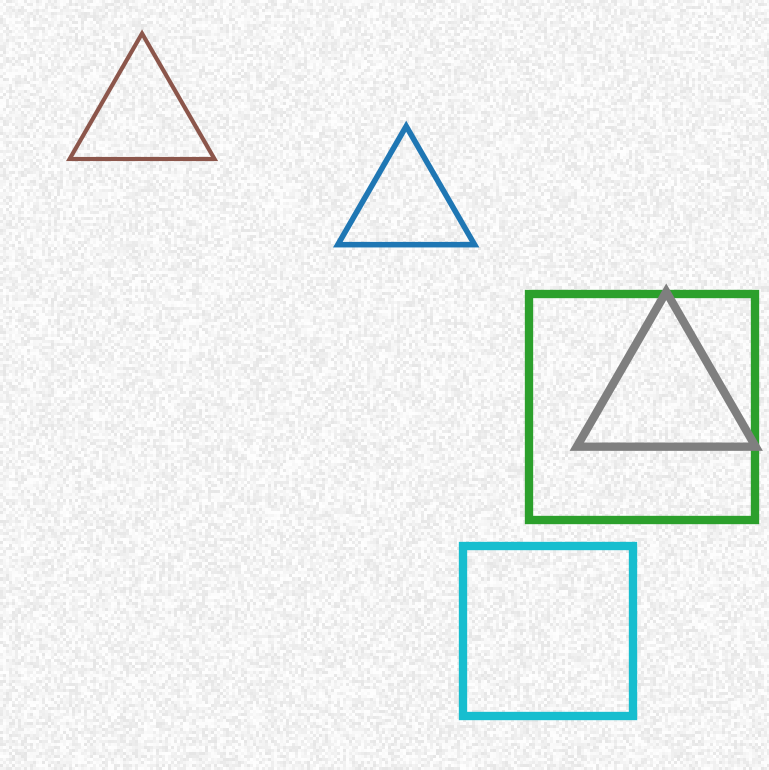[{"shape": "triangle", "thickness": 2, "radius": 0.51, "center": [0.528, 0.734]}, {"shape": "square", "thickness": 3, "radius": 0.73, "center": [0.834, 0.472]}, {"shape": "triangle", "thickness": 1.5, "radius": 0.54, "center": [0.184, 0.848]}, {"shape": "triangle", "thickness": 3, "radius": 0.67, "center": [0.865, 0.487]}, {"shape": "square", "thickness": 3, "radius": 0.55, "center": [0.712, 0.181]}]